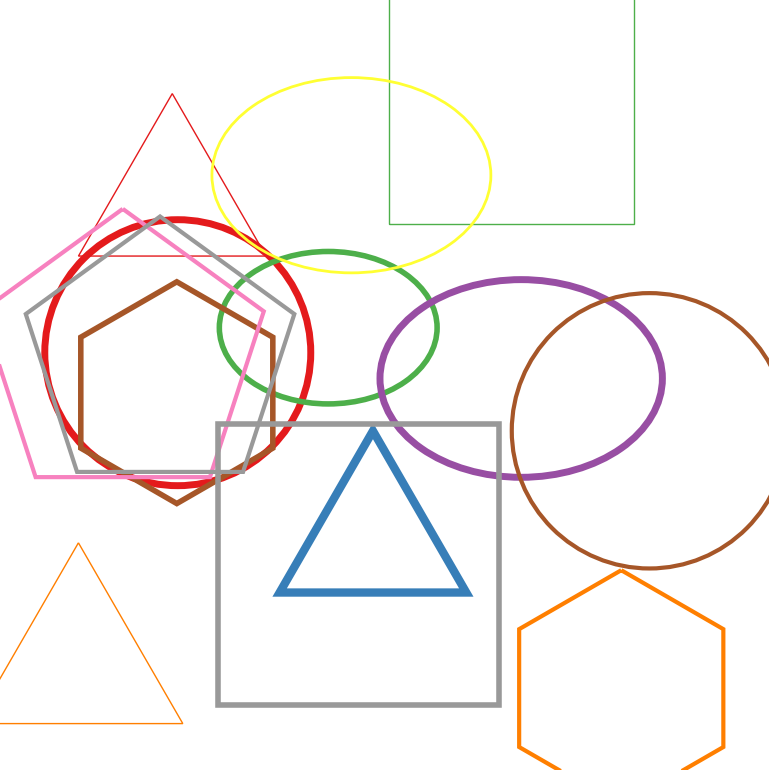[{"shape": "triangle", "thickness": 0.5, "radius": 0.7, "center": [0.224, 0.738]}, {"shape": "circle", "thickness": 2.5, "radius": 0.86, "center": [0.231, 0.542]}, {"shape": "triangle", "thickness": 3, "radius": 0.7, "center": [0.484, 0.3]}, {"shape": "square", "thickness": 0.5, "radius": 0.8, "center": [0.664, 0.868]}, {"shape": "oval", "thickness": 2, "radius": 0.71, "center": [0.426, 0.574]}, {"shape": "oval", "thickness": 2.5, "radius": 0.92, "center": [0.677, 0.508]}, {"shape": "triangle", "thickness": 0.5, "radius": 0.78, "center": [0.102, 0.139]}, {"shape": "hexagon", "thickness": 1.5, "radius": 0.77, "center": [0.807, 0.106]}, {"shape": "oval", "thickness": 1, "radius": 0.91, "center": [0.456, 0.772]}, {"shape": "hexagon", "thickness": 2, "radius": 0.72, "center": [0.23, 0.49]}, {"shape": "circle", "thickness": 1.5, "radius": 0.89, "center": [0.843, 0.441]}, {"shape": "pentagon", "thickness": 1.5, "radius": 0.96, "center": [0.159, 0.536]}, {"shape": "square", "thickness": 2, "radius": 0.91, "center": [0.465, 0.267]}, {"shape": "pentagon", "thickness": 1.5, "radius": 0.92, "center": [0.208, 0.535]}]